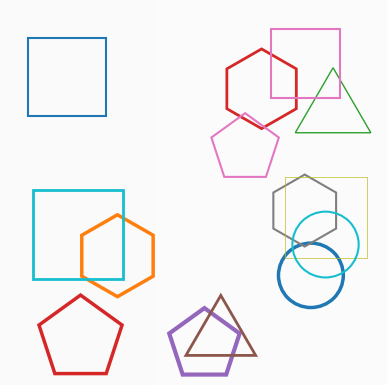[{"shape": "circle", "thickness": 2.5, "radius": 0.42, "center": [0.802, 0.285]}, {"shape": "square", "thickness": 1.5, "radius": 0.5, "center": [0.174, 0.8]}, {"shape": "hexagon", "thickness": 2.5, "radius": 0.53, "center": [0.303, 0.336]}, {"shape": "triangle", "thickness": 1, "radius": 0.56, "center": [0.86, 0.711]}, {"shape": "pentagon", "thickness": 2.5, "radius": 0.56, "center": [0.208, 0.121]}, {"shape": "hexagon", "thickness": 2, "radius": 0.52, "center": [0.675, 0.769]}, {"shape": "pentagon", "thickness": 3, "radius": 0.48, "center": [0.528, 0.104]}, {"shape": "triangle", "thickness": 2, "radius": 0.52, "center": [0.57, 0.129]}, {"shape": "square", "thickness": 1.5, "radius": 0.45, "center": [0.789, 0.836]}, {"shape": "pentagon", "thickness": 1.5, "radius": 0.46, "center": [0.633, 0.615]}, {"shape": "hexagon", "thickness": 1.5, "radius": 0.47, "center": [0.786, 0.453]}, {"shape": "square", "thickness": 0.5, "radius": 0.53, "center": [0.842, 0.436]}, {"shape": "circle", "thickness": 1.5, "radius": 0.43, "center": [0.84, 0.365]}, {"shape": "square", "thickness": 2, "radius": 0.58, "center": [0.201, 0.391]}]